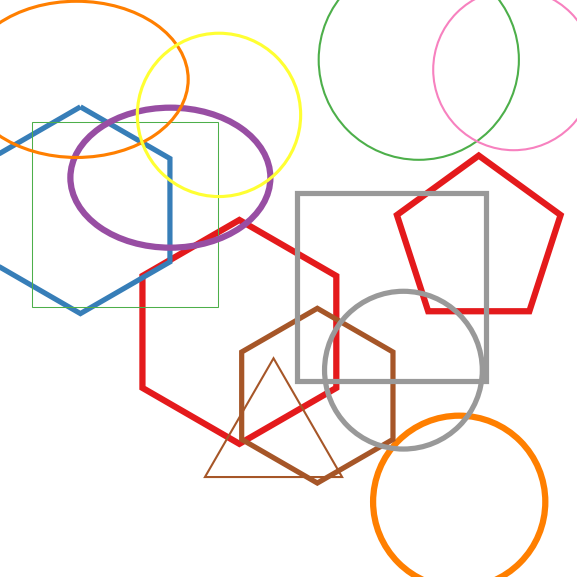[{"shape": "hexagon", "thickness": 3, "radius": 0.97, "center": [0.415, 0.424]}, {"shape": "pentagon", "thickness": 3, "radius": 0.75, "center": [0.829, 0.581]}, {"shape": "hexagon", "thickness": 2.5, "radius": 0.89, "center": [0.139, 0.635]}, {"shape": "circle", "thickness": 1, "radius": 0.87, "center": [0.725, 0.896]}, {"shape": "square", "thickness": 0.5, "radius": 0.8, "center": [0.217, 0.627]}, {"shape": "oval", "thickness": 3, "radius": 0.87, "center": [0.295, 0.691]}, {"shape": "oval", "thickness": 1.5, "radius": 0.97, "center": [0.133, 0.862]}, {"shape": "circle", "thickness": 3, "radius": 0.75, "center": [0.795, 0.13]}, {"shape": "circle", "thickness": 1.5, "radius": 0.71, "center": [0.379, 0.8]}, {"shape": "triangle", "thickness": 1, "radius": 0.69, "center": [0.474, 0.242]}, {"shape": "hexagon", "thickness": 2.5, "radius": 0.76, "center": [0.549, 0.314]}, {"shape": "circle", "thickness": 1, "radius": 0.7, "center": [0.89, 0.878]}, {"shape": "square", "thickness": 2.5, "radius": 0.82, "center": [0.678, 0.502]}, {"shape": "circle", "thickness": 2.5, "radius": 0.68, "center": [0.699, 0.358]}]